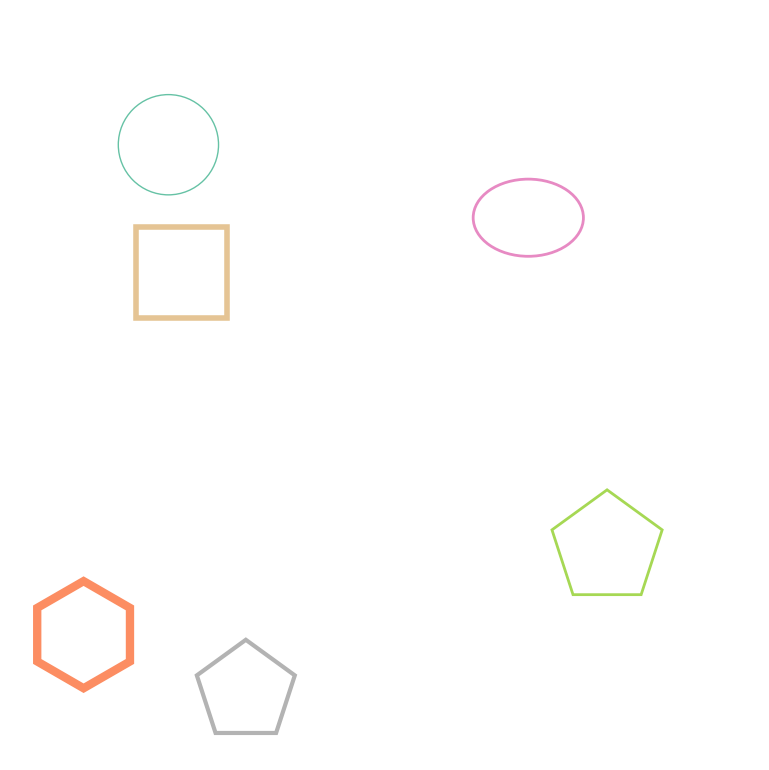[{"shape": "circle", "thickness": 0.5, "radius": 0.33, "center": [0.219, 0.812]}, {"shape": "hexagon", "thickness": 3, "radius": 0.35, "center": [0.109, 0.176]}, {"shape": "oval", "thickness": 1, "radius": 0.36, "center": [0.686, 0.717]}, {"shape": "pentagon", "thickness": 1, "radius": 0.38, "center": [0.788, 0.289]}, {"shape": "square", "thickness": 2, "radius": 0.3, "center": [0.236, 0.646]}, {"shape": "pentagon", "thickness": 1.5, "radius": 0.33, "center": [0.319, 0.102]}]